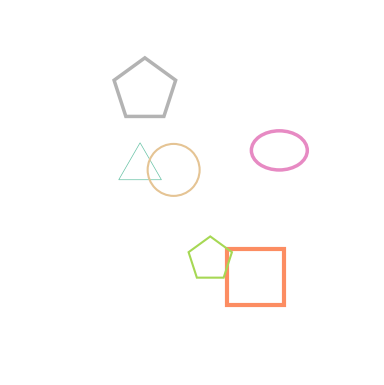[{"shape": "triangle", "thickness": 0.5, "radius": 0.32, "center": [0.364, 0.565]}, {"shape": "square", "thickness": 3, "radius": 0.36, "center": [0.664, 0.279]}, {"shape": "oval", "thickness": 2.5, "radius": 0.36, "center": [0.726, 0.609]}, {"shape": "pentagon", "thickness": 1.5, "radius": 0.3, "center": [0.546, 0.327]}, {"shape": "circle", "thickness": 1.5, "radius": 0.34, "center": [0.451, 0.559]}, {"shape": "pentagon", "thickness": 2.5, "radius": 0.42, "center": [0.376, 0.766]}]